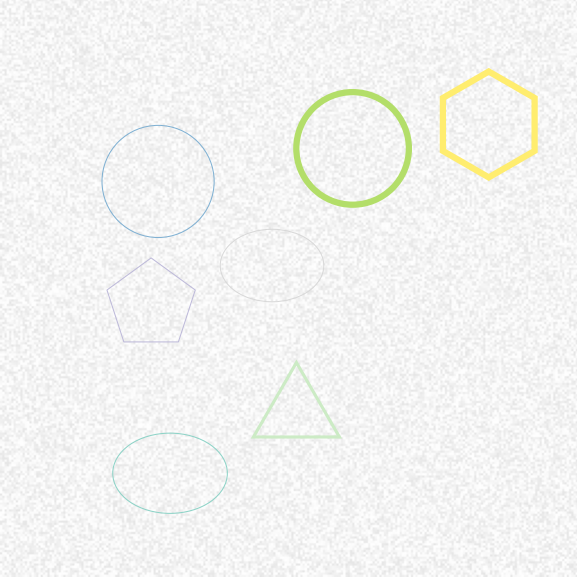[{"shape": "oval", "thickness": 0.5, "radius": 0.5, "center": [0.294, 0.18]}, {"shape": "pentagon", "thickness": 0.5, "radius": 0.4, "center": [0.262, 0.472]}, {"shape": "circle", "thickness": 0.5, "radius": 0.49, "center": [0.274, 0.685]}, {"shape": "circle", "thickness": 3, "radius": 0.49, "center": [0.611, 0.742]}, {"shape": "oval", "thickness": 0.5, "radius": 0.45, "center": [0.471, 0.539]}, {"shape": "triangle", "thickness": 1.5, "radius": 0.43, "center": [0.513, 0.285]}, {"shape": "hexagon", "thickness": 3, "radius": 0.46, "center": [0.846, 0.784]}]